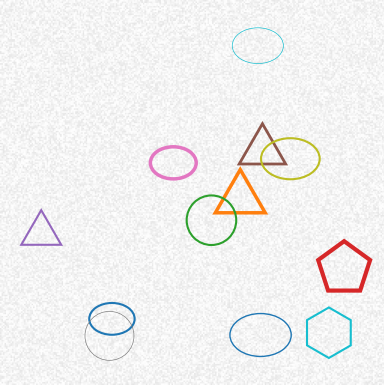[{"shape": "oval", "thickness": 1, "radius": 0.4, "center": [0.677, 0.13]}, {"shape": "oval", "thickness": 1.5, "radius": 0.29, "center": [0.291, 0.172]}, {"shape": "triangle", "thickness": 2.5, "radius": 0.37, "center": [0.624, 0.485]}, {"shape": "circle", "thickness": 1.5, "radius": 0.32, "center": [0.549, 0.428]}, {"shape": "pentagon", "thickness": 3, "radius": 0.35, "center": [0.894, 0.303]}, {"shape": "triangle", "thickness": 1.5, "radius": 0.3, "center": [0.107, 0.394]}, {"shape": "triangle", "thickness": 2, "radius": 0.35, "center": [0.682, 0.609]}, {"shape": "oval", "thickness": 2.5, "radius": 0.3, "center": [0.45, 0.577]}, {"shape": "circle", "thickness": 0.5, "radius": 0.32, "center": [0.284, 0.128]}, {"shape": "oval", "thickness": 1.5, "radius": 0.38, "center": [0.754, 0.588]}, {"shape": "hexagon", "thickness": 1.5, "radius": 0.33, "center": [0.854, 0.136]}, {"shape": "oval", "thickness": 0.5, "radius": 0.33, "center": [0.67, 0.881]}]